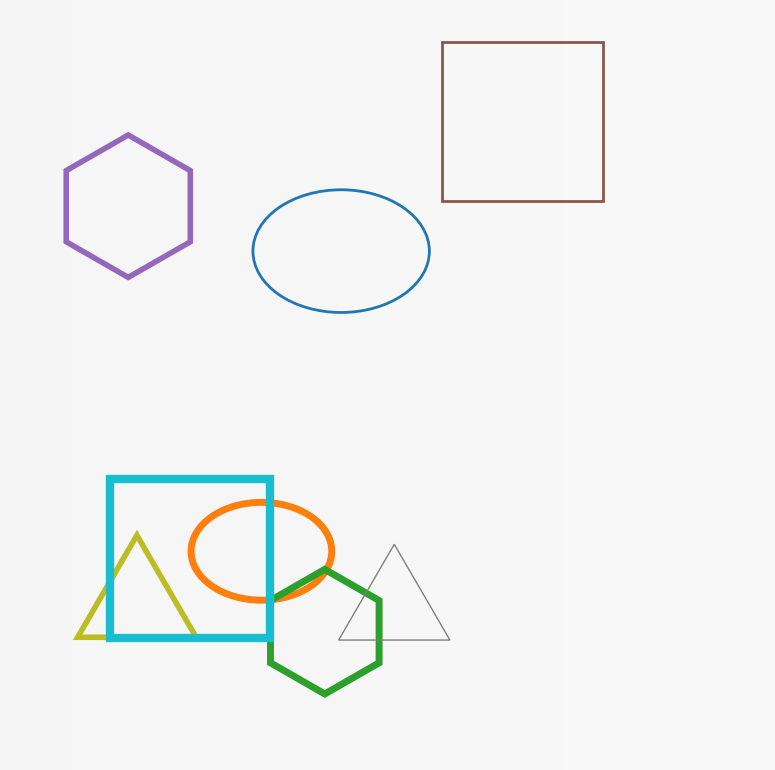[{"shape": "oval", "thickness": 1, "radius": 0.57, "center": [0.44, 0.674]}, {"shape": "oval", "thickness": 2.5, "radius": 0.45, "center": [0.337, 0.284]}, {"shape": "hexagon", "thickness": 2.5, "radius": 0.4, "center": [0.419, 0.18]}, {"shape": "hexagon", "thickness": 2, "radius": 0.46, "center": [0.165, 0.732]}, {"shape": "square", "thickness": 1, "radius": 0.52, "center": [0.674, 0.842]}, {"shape": "triangle", "thickness": 0.5, "radius": 0.41, "center": [0.509, 0.21]}, {"shape": "triangle", "thickness": 2, "radius": 0.44, "center": [0.177, 0.217]}, {"shape": "square", "thickness": 3, "radius": 0.52, "center": [0.245, 0.275]}]